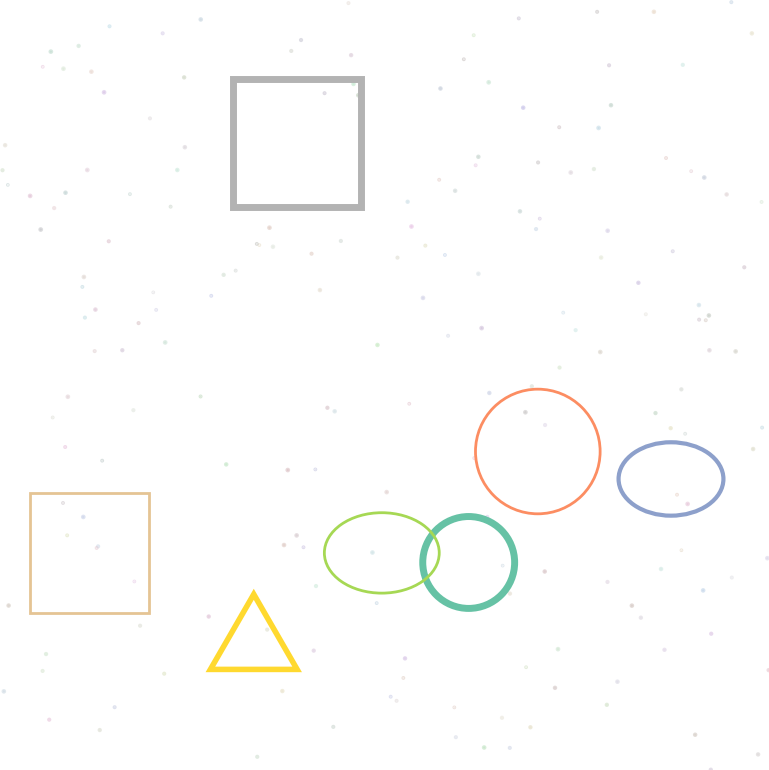[{"shape": "circle", "thickness": 2.5, "radius": 0.3, "center": [0.609, 0.27]}, {"shape": "circle", "thickness": 1, "radius": 0.4, "center": [0.698, 0.414]}, {"shape": "oval", "thickness": 1.5, "radius": 0.34, "center": [0.871, 0.378]}, {"shape": "oval", "thickness": 1, "radius": 0.37, "center": [0.496, 0.282]}, {"shape": "triangle", "thickness": 2, "radius": 0.33, "center": [0.33, 0.163]}, {"shape": "square", "thickness": 1, "radius": 0.39, "center": [0.117, 0.282]}, {"shape": "square", "thickness": 2.5, "radius": 0.42, "center": [0.386, 0.814]}]